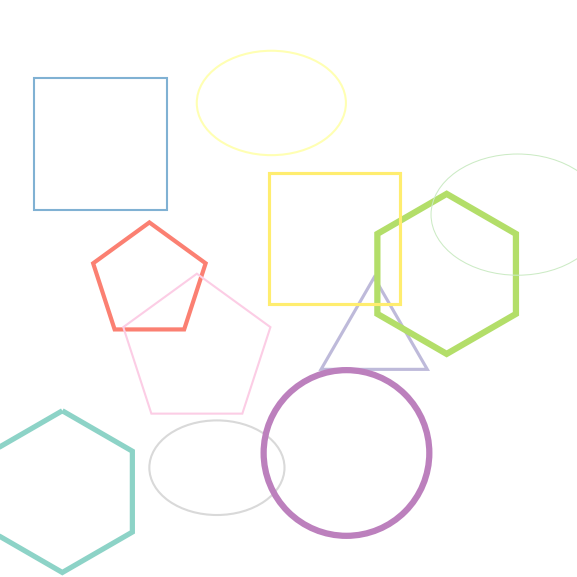[{"shape": "hexagon", "thickness": 2.5, "radius": 0.7, "center": [0.108, 0.148]}, {"shape": "oval", "thickness": 1, "radius": 0.65, "center": [0.47, 0.821]}, {"shape": "triangle", "thickness": 1.5, "radius": 0.53, "center": [0.648, 0.413]}, {"shape": "pentagon", "thickness": 2, "radius": 0.51, "center": [0.259, 0.512]}, {"shape": "square", "thickness": 1, "radius": 0.57, "center": [0.174, 0.75]}, {"shape": "hexagon", "thickness": 3, "radius": 0.69, "center": [0.773, 0.525]}, {"shape": "pentagon", "thickness": 1, "radius": 0.67, "center": [0.341, 0.391]}, {"shape": "oval", "thickness": 1, "radius": 0.59, "center": [0.376, 0.189]}, {"shape": "circle", "thickness": 3, "radius": 0.72, "center": [0.6, 0.215]}, {"shape": "oval", "thickness": 0.5, "radius": 0.75, "center": [0.896, 0.628]}, {"shape": "square", "thickness": 1.5, "radius": 0.57, "center": [0.58, 0.587]}]